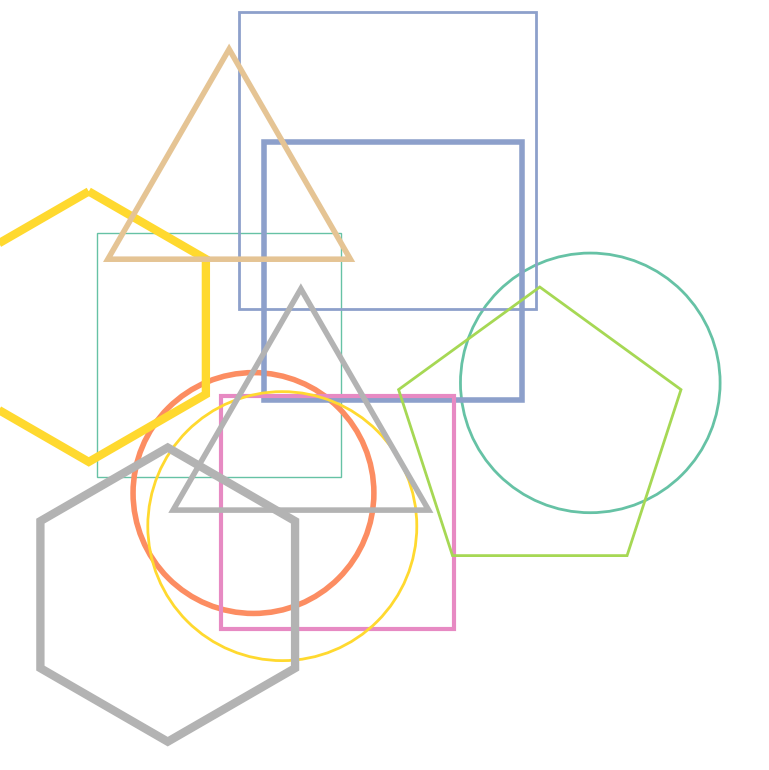[{"shape": "square", "thickness": 0.5, "radius": 0.79, "center": [0.285, 0.539]}, {"shape": "circle", "thickness": 1, "radius": 0.84, "center": [0.767, 0.503]}, {"shape": "circle", "thickness": 2, "radius": 0.78, "center": [0.329, 0.36]}, {"shape": "square", "thickness": 2, "radius": 0.84, "center": [0.51, 0.648]}, {"shape": "square", "thickness": 1, "radius": 0.96, "center": [0.503, 0.792]}, {"shape": "square", "thickness": 1.5, "radius": 0.76, "center": [0.439, 0.334]}, {"shape": "pentagon", "thickness": 1, "radius": 0.96, "center": [0.701, 0.434]}, {"shape": "hexagon", "thickness": 3, "radius": 0.88, "center": [0.115, 0.576]}, {"shape": "circle", "thickness": 1, "radius": 0.87, "center": [0.367, 0.317]}, {"shape": "triangle", "thickness": 2, "radius": 0.91, "center": [0.298, 0.754]}, {"shape": "triangle", "thickness": 2, "radius": 0.96, "center": [0.391, 0.433]}, {"shape": "hexagon", "thickness": 3, "radius": 0.95, "center": [0.218, 0.228]}]